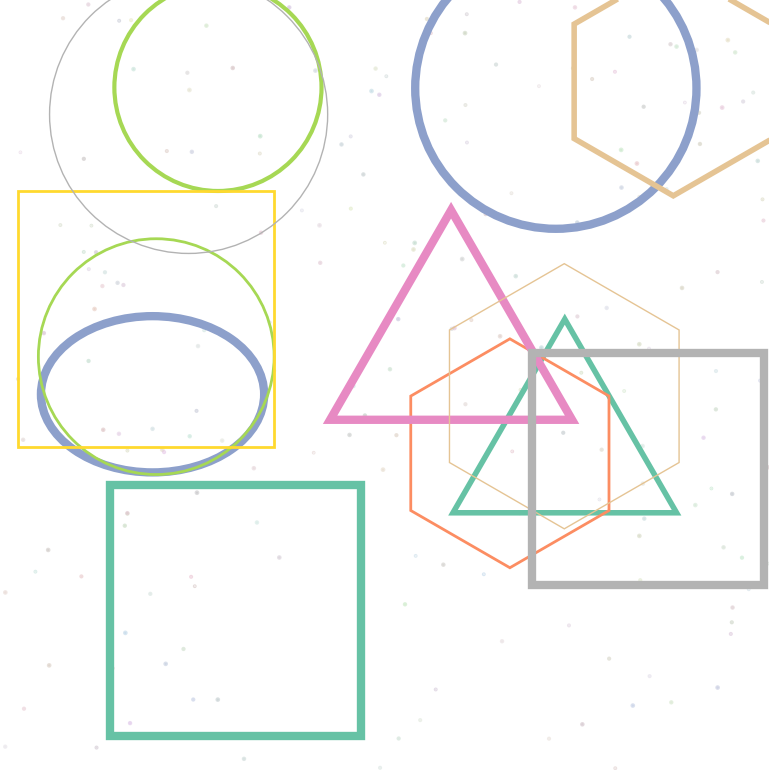[{"shape": "square", "thickness": 3, "radius": 0.82, "center": [0.306, 0.207]}, {"shape": "triangle", "thickness": 2, "radius": 0.84, "center": [0.733, 0.418]}, {"shape": "hexagon", "thickness": 1, "radius": 0.74, "center": [0.662, 0.411]}, {"shape": "oval", "thickness": 3, "radius": 0.72, "center": [0.198, 0.488]}, {"shape": "circle", "thickness": 3, "radius": 0.91, "center": [0.722, 0.886]}, {"shape": "triangle", "thickness": 3, "radius": 0.91, "center": [0.586, 0.546]}, {"shape": "circle", "thickness": 1, "radius": 0.77, "center": [0.203, 0.537]}, {"shape": "circle", "thickness": 1.5, "radius": 0.67, "center": [0.283, 0.886]}, {"shape": "square", "thickness": 1, "radius": 0.83, "center": [0.19, 0.585]}, {"shape": "hexagon", "thickness": 0.5, "radius": 0.86, "center": [0.733, 0.485]}, {"shape": "hexagon", "thickness": 2, "radius": 0.74, "center": [0.874, 0.894]}, {"shape": "circle", "thickness": 0.5, "radius": 0.9, "center": [0.245, 0.851]}, {"shape": "square", "thickness": 3, "radius": 0.75, "center": [0.842, 0.391]}]